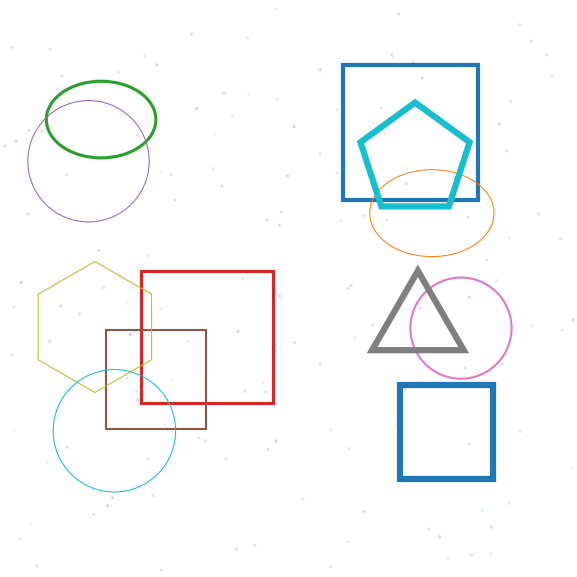[{"shape": "square", "thickness": 2, "radius": 0.59, "center": [0.711, 0.77]}, {"shape": "square", "thickness": 3, "radius": 0.4, "center": [0.773, 0.251]}, {"shape": "oval", "thickness": 0.5, "radius": 0.54, "center": [0.748, 0.63]}, {"shape": "oval", "thickness": 1.5, "radius": 0.47, "center": [0.175, 0.792]}, {"shape": "square", "thickness": 1.5, "radius": 0.57, "center": [0.359, 0.415]}, {"shape": "circle", "thickness": 0.5, "radius": 0.53, "center": [0.153, 0.72]}, {"shape": "square", "thickness": 1, "radius": 0.43, "center": [0.27, 0.342]}, {"shape": "circle", "thickness": 1, "radius": 0.44, "center": [0.798, 0.431]}, {"shape": "triangle", "thickness": 3, "radius": 0.46, "center": [0.724, 0.439]}, {"shape": "hexagon", "thickness": 0.5, "radius": 0.57, "center": [0.164, 0.433]}, {"shape": "circle", "thickness": 0.5, "radius": 0.53, "center": [0.198, 0.253]}, {"shape": "pentagon", "thickness": 3, "radius": 0.5, "center": [0.719, 0.722]}]